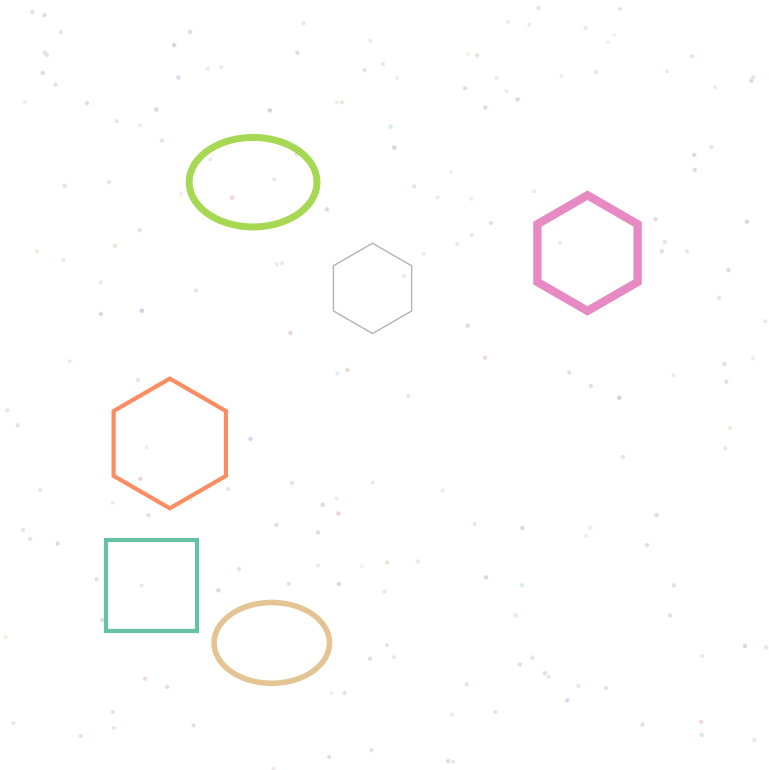[{"shape": "square", "thickness": 1.5, "radius": 0.29, "center": [0.197, 0.239]}, {"shape": "hexagon", "thickness": 1.5, "radius": 0.42, "center": [0.22, 0.424]}, {"shape": "hexagon", "thickness": 3, "radius": 0.38, "center": [0.763, 0.671]}, {"shape": "oval", "thickness": 2.5, "radius": 0.42, "center": [0.329, 0.763]}, {"shape": "oval", "thickness": 2, "radius": 0.37, "center": [0.353, 0.165]}, {"shape": "hexagon", "thickness": 0.5, "radius": 0.29, "center": [0.484, 0.625]}]